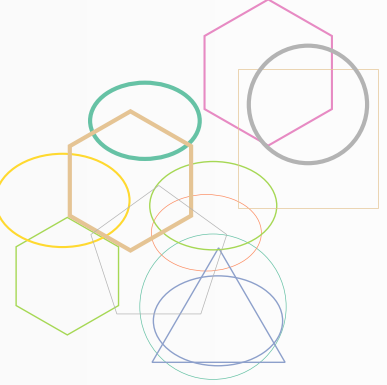[{"shape": "oval", "thickness": 3, "radius": 0.71, "center": [0.374, 0.686]}, {"shape": "circle", "thickness": 0.5, "radius": 0.94, "center": [0.55, 0.203]}, {"shape": "oval", "thickness": 0.5, "radius": 0.71, "center": [0.533, 0.395]}, {"shape": "triangle", "thickness": 1, "radius": 0.99, "center": [0.564, 0.158]}, {"shape": "oval", "thickness": 1, "radius": 0.83, "center": [0.563, 0.167]}, {"shape": "hexagon", "thickness": 1.5, "radius": 0.95, "center": [0.692, 0.812]}, {"shape": "hexagon", "thickness": 1, "radius": 0.76, "center": [0.174, 0.283]}, {"shape": "oval", "thickness": 1, "radius": 0.82, "center": [0.55, 0.466]}, {"shape": "oval", "thickness": 1.5, "radius": 0.87, "center": [0.161, 0.479]}, {"shape": "hexagon", "thickness": 3, "radius": 0.9, "center": [0.337, 0.53]}, {"shape": "square", "thickness": 0.5, "radius": 0.9, "center": [0.795, 0.639]}, {"shape": "pentagon", "thickness": 0.5, "radius": 0.92, "center": [0.41, 0.334]}, {"shape": "circle", "thickness": 3, "radius": 0.76, "center": [0.795, 0.729]}]